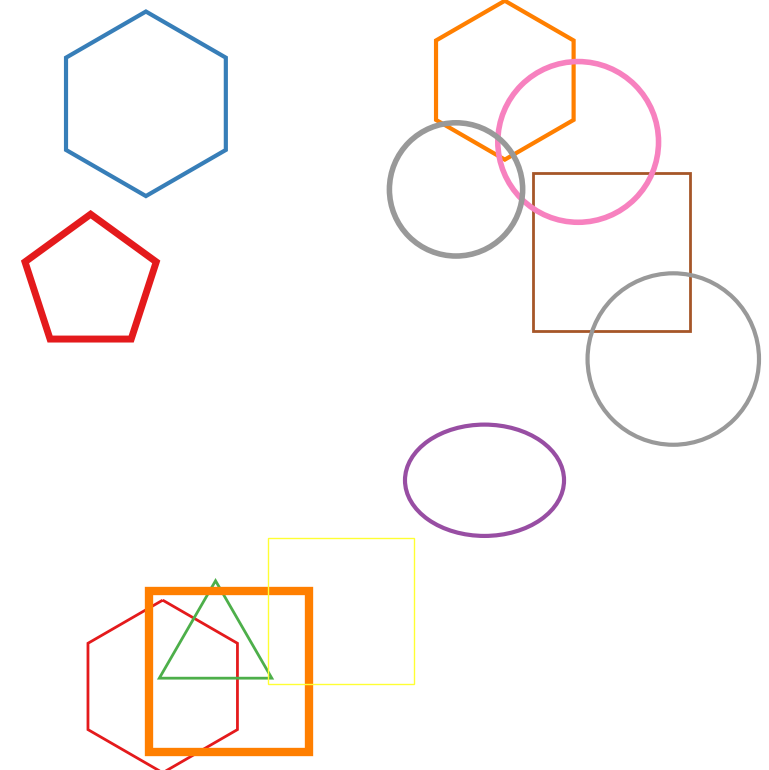[{"shape": "hexagon", "thickness": 1, "radius": 0.56, "center": [0.211, 0.109]}, {"shape": "pentagon", "thickness": 2.5, "radius": 0.45, "center": [0.118, 0.632]}, {"shape": "hexagon", "thickness": 1.5, "radius": 0.6, "center": [0.19, 0.865]}, {"shape": "triangle", "thickness": 1, "radius": 0.42, "center": [0.28, 0.161]}, {"shape": "oval", "thickness": 1.5, "radius": 0.52, "center": [0.629, 0.376]}, {"shape": "square", "thickness": 3, "radius": 0.52, "center": [0.298, 0.128]}, {"shape": "hexagon", "thickness": 1.5, "radius": 0.52, "center": [0.656, 0.896]}, {"shape": "square", "thickness": 0.5, "radius": 0.48, "center": [0.443, 0.206]}, {"shape": "square", "thickness": 1, "radius": 0.51, "center": [0.794, 0.673]}, {"shape": "circle", "thickness": 2, "radius": 0.52, "center": [0.751, 0.816]}, {"shape": "circle", "thickness": 1.5, "radius": 0.56, "center": [0.874, 0.534]}, {"shape": "circle", "thickness": 2, "radius": 0.43, "center": [0.592, 0.754]}]